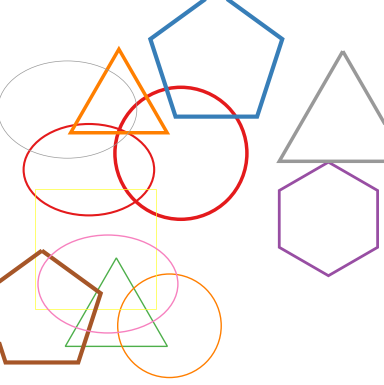[{"shape": "circle", "thickness": 2.5, "radius": 0.86, "center": [0.47, 0.602]}, {"shape": "oval", "thickness": 1.5, "radius": 0.85, "center": [0.231, 0.559]}, {"shape": "pentagon", "thickness": 3, "radius": 0.9, "center": [0.562, 0.843]}, {"shape": "triangle", "thickness": 1, "radius": 0.77, "center": [0.302, 0.177]}, {"shape": "hexagon", "thickness": 2, "radius": 0.74, "center": [0.853, 0.431]}, {"shape": "triangle", "thickness": 2.5, "radius": 0.72, "center": [0.309, 0.728]}, {"shape": "circle", "thickness": 1, "radius": 0.67, "center": [0.44, 0.154]}, {"shape": "square", "thickness": 0.5, "radius": 0.78, "center": [0.248, 0.353]}, {"shape": "pentagon", "thickness": 3, "radius": 0.8, "center": [0.109, 0.188]}, {"shape": "oval", "thickness": 1, "radius": 0.91, "center": [0.28, 0.262]}, {"shape": "oval", "thickness": 0.5, "radius": 0.9, "center": [0.175, 0.715]}, {"shape": "triangle", "thickness": 2.5, "radius": 0.95, "center": [0.89, 0.676]}]